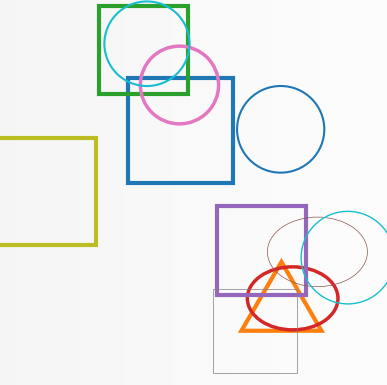[{"shape": "circle", "thickness": 1.5, "radius": 0.56, "center": [0.724, 0.664]}, {"shape": "square", "thickness": 3, "radius": 0.68, "center": [0.467, 0.661]}, {"shape": "triangle", "thickness": 3, "radius": 0.6, "center": [0.726, 0.201]}, {"shape": "square", "thickness": 3, "radius": 0.57, "center": [0.371, 0.87]}, {"shape": "oval", "thickness": 2.5, "radius": 0.58, "center": [0.755, 0.225]}, {"shape": "square", "thickness": 3, "radius": 0.57, "center": [0.675, 0.349]}, {"shape": "oval", "thickness": 0.5, "radius": 0.65, "center": [0.819, 0.346]}, {"shape": "circle", "thickness": 2.5, "radius": 0.5, "center": [0.463, 0.779]}, {"shape": "square", "thickness": 0.5, "radius": 0.55, "center": [0.658, 0.14]}, {"shape": "square", "thickness": 3, "radius": 0.69, "center": [0.109, 0.503]}, {"shape": "circle", "thickness": 1.5, "radius": 0.55, "center": [0.379, 0.886]}, {"shape": "circle", "thickness": 1, "radius": 0.6, "center": [0.897, 0.331]}]